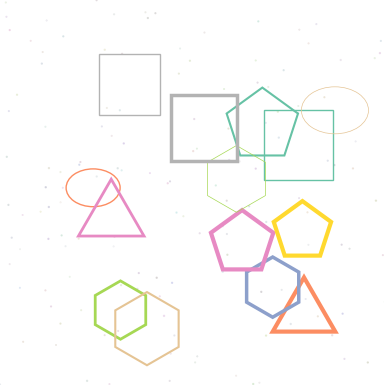[{"shape": "pentagon", "thickness": 1.5, "radius": 0.49, "center": [0.681, 0.675]}, {"shape": "square", "thickness": 1, "radius": 0.45, "center": [0.775, 0.623]}, {"shape": "triangle", "thickness": 3, "radius": 0.47, "center": [0.79, 0.186]}, {"shape": "oval", "thickness": 1, "radius": 0.35, "center": [0.242, 0.512]}, {"shape": "hexagon", "thickness": 2.5, "radius": 0.39, "center": [0.708, 0.254]}, {"shape": "triangle", "thickness": 2, "radius": 0.49, "center": [0.289, 0.436]}, {"shape": "pentagon", "thickness": 3, "radius": 0.43, "center": [0.629, 0.369]}, {"shape": "hexagon", "thickness": 2, "radius": 0.38, "center": [0.313, 0.195]}, {"shape": "hexagon", "thickness": 0.5, "radius": 0.43, "center": [0.614, 0.535]}, {"shape": "pentagon", "thickness": 3, "radius": 0.39, "center": [0.786, 0.399]}, {"shape": "oval", "thickness": 0.5, "radius": 0.44, "center": [0.87, 0.713]}, {"shape": "hexagon", "thickness": 1.5, "radius": 0.48, "center": [0.382, 0.146]}, {"shape": "square", "thickness": 1, "radius": 0.4, "center": [0.337, 0.782]}, {"shape": "square", "thickness": 2.5, "radius": 0.43, "center": [0.529, 0.667]}]